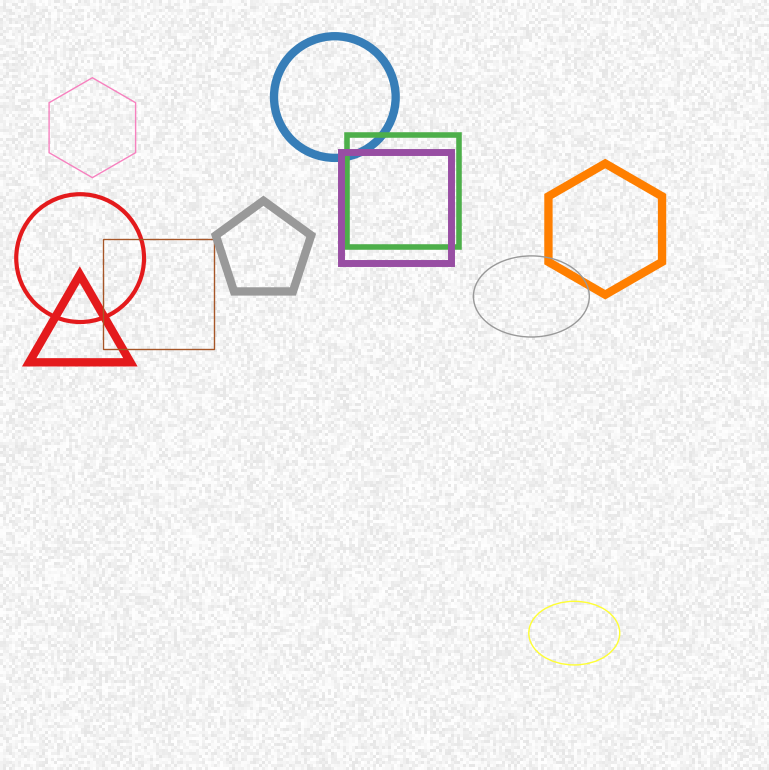[{"shape": "circle", "thickness": 1.5, "radius": 0.41, "center": [0.104, 0.665]}, {"shape": "triangle", "thickness": 3, "radius": 0.38, "center": [0.104, 0.567]}, {"shape": "circle", "thickness": 3, "radius": 0.4, "center": [0.435, 0.874]}, {"shape": "square", "thickness": 2, "radius": 0.37, "center": [0.524, 0.752]}, {"shape": "square", "thickness": 2.5, "radius": 0.36, "center": [0.514, 0.73]}, {"shape": "hexagon", "thickness": 3, "radius": 0.43, "center": [0.786, 0.702]}, {"shape": "oval", "thickness": 0.5, "radius": 0.3, "center": [0.746, 0.178]}, {"shape": "square", "thickness": 0.5, "radius": 0.36, "center": [0.206, 0.618]}, {"shape": "hexagon", "thickness": 0.5, "radius": 0.32, "center": [0.12, 0.834]}, {"shape": "oval", "thickness": 0.5, "radius": 0.38, "center": [0.69, 0.615]}, {"shape": "pentagon", "thickness": 3, "radius": 0.33, "center": [0.342, 0.674]}]